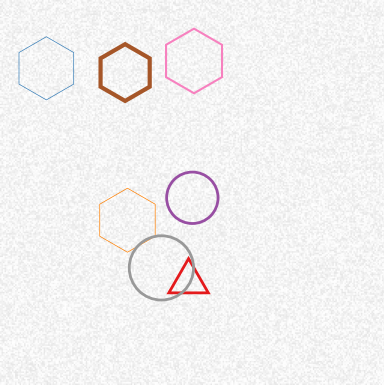[{"shape": "triangle", "thickness": 2, "radius": 0.3, "center": [0.49, 0.269]}, {"shape": "hexagon", "thickness": 0.5, "radius": 0.41, "center": [0.12, 0.823]}, {"shape": "circle", "thickness": 2, "radius": 0.33, "center": [0.5, 0.486]}, {"shape": "hexagon", "thickness": 0.5, "radius": 0.42, "center": [0.331, 0.428]}, {"shape": "hexagon", "thickness": 3, "radius": 0.37, "center": [0.325, 0.812]}, {"shape": "hexagon", "thickness": 1.5, "radius": 0.42, "center": [0.504, 0.842]}, {"shape": "circle", "thickness": 2, "radius": 0.42, "center": [0.419, 0.304]}]